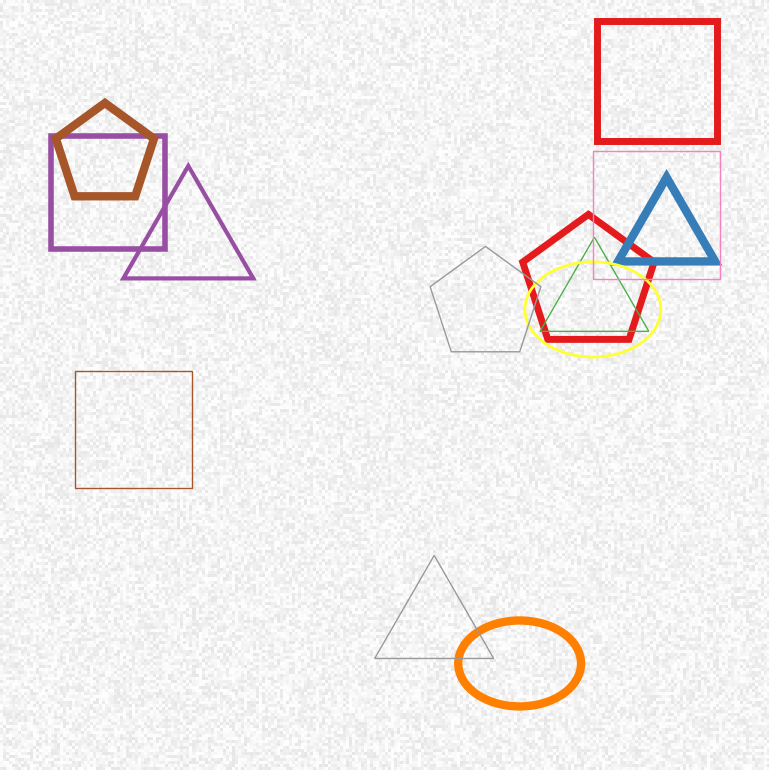[{"shape": "pentagon", "thickness": 2.5, "radius": 0.45, "center": [0.764, 0.632]}, {"shape": "square", "thickness": 2.5, "radius": 0.39, "center": [0.853, 0.895]}, {"shape": "triangle", "thickness": 3, "radius": 0.36, "center": [0.866, 0.697]}, {"shape": "triangle", "thickness": 0.5, "radius": 0.41, "center": [0.772, 0.61]}, {"shape": "triangle", "thickness": 1.5, "radius": 0.49, "center": [0.245, 0.687]}, {"shape": "square", "thickness": 2, "radius": 0.37, "center": [0.14, 0.75]}, {"shape": "oval", "thickness": 3, "radius": 0.4, "center": [0.675, 0.138]}, {"shape": "oval", "thickness": 1, "radius": 0.44, "center": [0.77, 0.598]}, {"shape": "pentagon", "thickness": 3, "radius": 0.33, "center": [0.136, 0.799]}, {"shape": "square", "thickness": 0.5, "radius": 0.38, "center": [0.174, 0.442]}, {"shape": "square", "thickness": 0.5, "radius": 0.41, "center": [0.853, 0.721]}, {"shape": "pentagon", "thickness": 0.5, "radius": 0.38, "center": [0.631, 0.604]}, {"shape": "triangle", "thickness": 0.5, "radius": 0.45, "center": [0.564, 0.189]}]